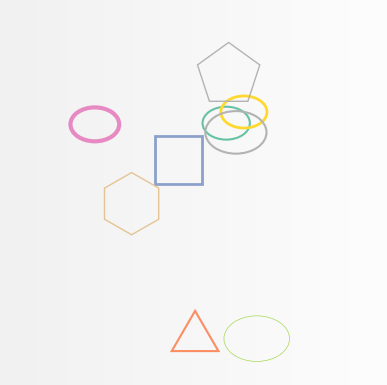[{"shape": "oval", "thickness": 1.5, "radius": 0.31, "center": [0.584, 0.68]}, {"shape": "triangle", "thickness": 1.5, "radius": 0.35, "center": [0.503, 0.123]}, {"shape": "square", "thickness": 2, "radius": 0.31, "center": [0.461, 0.584]}, {"shape": "oval", "thickness": 3, "radius": 0.31, "center": [0.245, 0.677]}, {"shape": "oval", "thickness": 0.5, "radius": 0.42, "center": [0.663, 0.12]}, {"shape": "oval", "thickness": 2, "radius": 0.3, "center": [0.629, 0.709]}, {"shape": "hexagon", "thickness": 1, "radius": 0.4, "center": [0.34, 0.471]}, {"shape": "pentagon", "thickness": 1, "radius": 0.42, "center": [0.59, 0.805]}, {"shape": "oval", "thickness": 1.5, "radius": 0.39, "center": [0.609, 0.656]}]